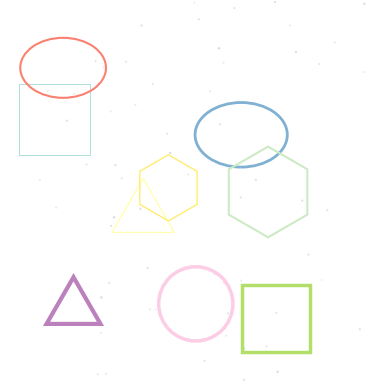[{"shape": "square", "thickness": 0.5, "radius": 0.46, "center": [0.141, 0.69]}, {"shape": "triangle", "thickness": 1, "radius": 0.47, "center": [0.372, 0.443]}, {"shape": "oval", "thickness": 1.5, "radius": 0.56, "center": [0.164, 0.824]}, {"shape": "oval", "thickness": 2, "radius": 0.6, "center": [0.626, 0.65]}, {"shape": "square", "thickness": 2.5, "radius": 0.44, "center": [0.717, 0.172]}, {"shape": "circle", "thickness": 2.5, "radius": 0.48, "center": [0.509, 0.211]}, {"shape": "triangle", "thickness": 3, "radius": 0.4, "center": [0.191, 0.199]}, {"shape": "hexagon", "thickness": 1.5, "radius": 0.59, "center": [0.696, 0.501]}, {"shape": "hexagon", "thickness": 1, "radius": 0.43, "center": [0.438, 0.512]}]